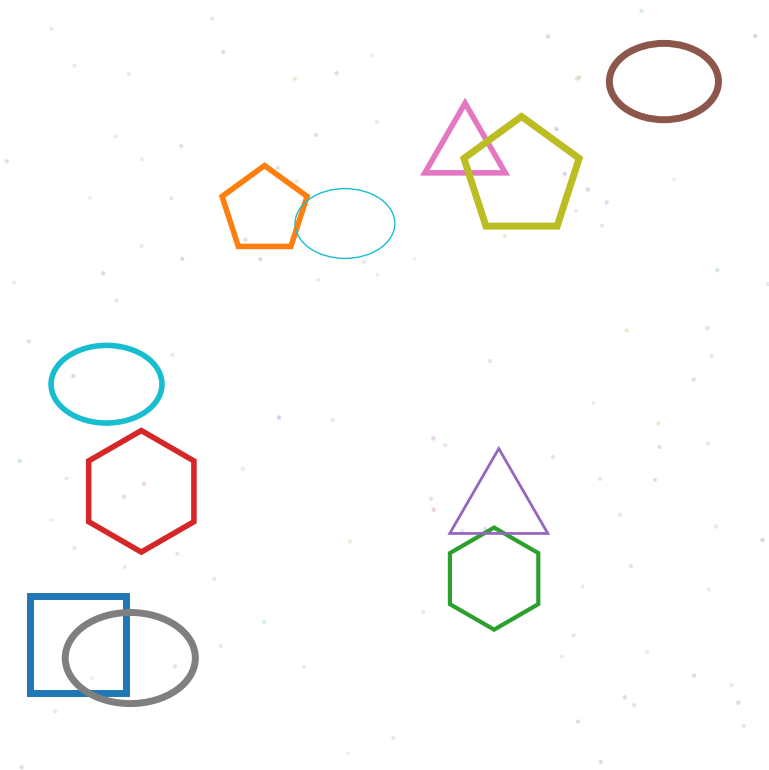[{"shape": "square", "thickness": 2.5, "radius": 0.31, "center": [0.101, 0.163]}, {"shape": "pentagon", "thickness": 2, "radius": 0.29, "center": [0.344, 0.727]}, {"shape": "hexagon", "thickness": 1.5, "radius": 0.33, "center": [0.642, 0.249]}, {"shape": "hexagon", "thickness": 2, "radius": 0.39, "center": [0.184, 0.362]}, {"shape": "triangle", "thickness": 1, "radius": 0.37, "center": [0.648, 0.344]}, {"shape": "oval", "thickness": 2.5, "radius": 0.35, "center": [0.862, 0.894]}, {"shape": "triangle", "thickness": 2, "radius": 0.3, "center": [0.604, 0.806]}, {"shape": "oval", "thickness": 2.5, "radius": 0.42, "center": [0.169, 0.145]}, {"shape": "pentagon", "thickness": 2.5, "radius": 0.39, "center": [0.677, 0.77]}, {"shape": "oval", "thickness": 0.5, "radius": 0.32, "center": [0.448, 0.71]}, {"shape": "oval", "thickness": 2, "radius": 0.36, "center": [0.138, 0.501]}]